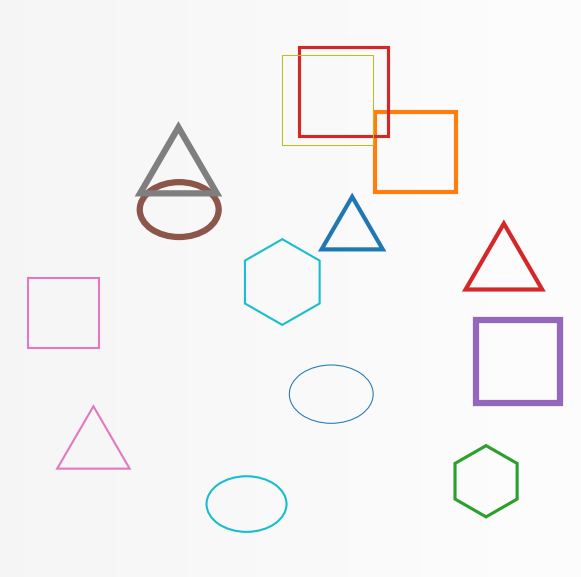[{"shape": "oval", "thickness": 0.5, "radius": 0.36, "center": [0.57, 0.317]}, {"shape": "triangle", "thickness": 2, "radius": 0.3, "center": [0.606, 0.598]}, {"shape": "square", "thickness": 2, "radius": 0.35, "center": [0.715, 0.736]}, {"shape": "hexagon", "thickness": 1.5, "radius": 0.31, "center": [0.836, 0.166]}, {"shape": "square", "thickness": 1.5, "radius": 0.38, "center": [0.591, 0.841]}, {"shape": "triangle", "thickness": 2, "radius": 0.38, "center": [0.867, 0.536]}, {"shape": "square", "thickness": 3, "radius": 0.36, "center": [0.891, 0.373]}, {"shape": "oval", "thickness": 3, "radius": 0.34, "center": [0.308, 0.636]}, {"shape": "square", "thickness": 1, "radius": 0.3, "center": [0.109, 0.458]}, {"shape": "triangle", "thickness": 1, "radius": 0.36, "center": [0.161, 0.224]}, {"shape": "triangle", "thickness": 3, "radius": 0.38, "center": [0.307, 0.702]}, {"shape": "square", "thickness": 0.5, "radius": 0.39, "center": [0.563, 0.826]}, {"shape": "oval", "thickness": 1, "radius": 0.34, "center": [0.424, 0.126]}, {"shape": "hexagon", "thickness": 1, "radius": 0.37, "center": [0.486, 0.511]}]